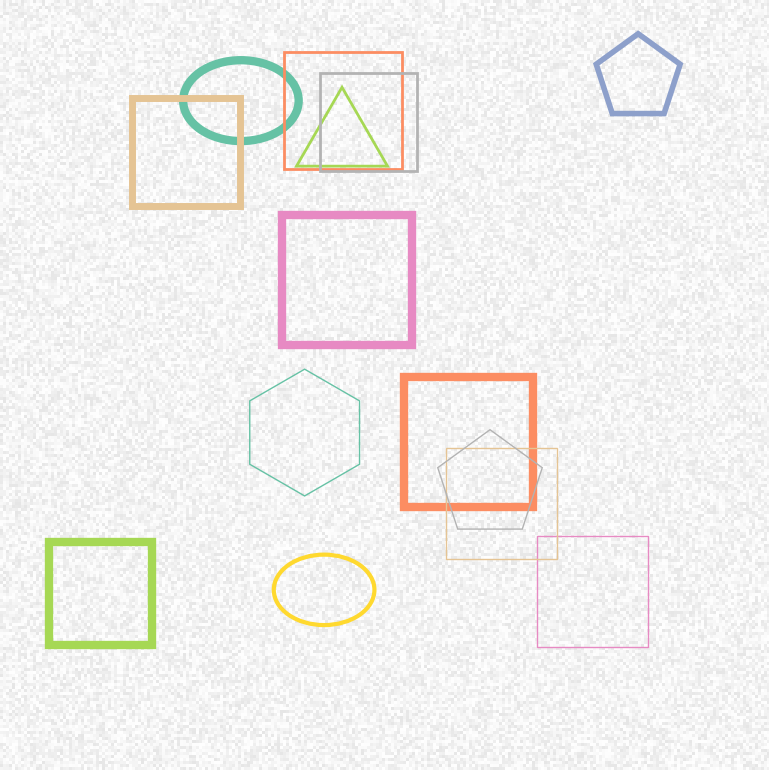[{"shape": "oval", "thickness": 3, "radius": 0.38, "center": [0.313, 0.869]}, {"shape": "hexagon", "thickness": 0.5, "radius": 0.41, "center": [0.396, 0.438]}, {"shape": "square", "thickness": 1, "radius": 0.38, "center": [0.446, 0.856]}, {"shape": "square", "thickness": 3, "radius": 0.42, "center": [0.609, 0.426]}, {"shape": "pentagon", "thickness": 2, "radius": 0.29, "center": [0.829, 0.899]}, {"shape": "square", "thickness": 3, "radius": 0.42, "center": [0.45, 0.637]}, {"shape": "square", "thickness": 0.5, "radius": 0.36, "center": [0.769, 0.232]}, {"shape": "triangle", "thickness": 1, "radius": 0.34, "center": [0.444, 0.818]}, {"shape": "square", "thickness": 3, "radius": 0.33, "center": [0.13, 0.229]}, {"shape": "oval", "thickness": 1.5, "radius": 0.33, "center": [0.421, 0.234]}, {"shape": "square", "thickness": 2.5, "radius": 0.35, "center": [0.242, 0.803]}, {"shape": "square", "thickness": 0.5, "radius": 0.36, "center": [0.652, 0.346]}, {"shape": "square", "thickness": 1, "radius": 0.32, "center": [0.479, 0.842]}, {"shape": "pentagon", "thickness": 0.5, "radius": 0.36, "center": [0.636, 0.371]}]